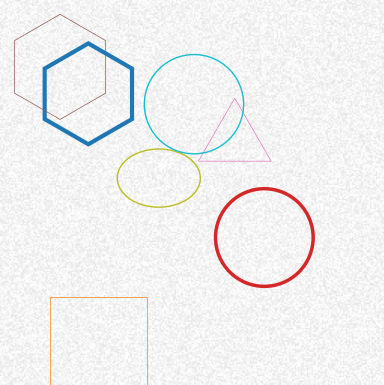[{"shape": "hexagon", "thickness": 3, "radius": 0.66, "center": [0.229, 0.756]}, {"shape": "square", "thickness": 0.5, "radius": 0.63, "center": [0.255, 0.103]}, {"shape": "circle", "thickness": 2.5, "radius": 0.63, "center": [0.687, 0.383]}, {"shape": "hexagon", "thickness": 0.5, "radius": 0.68, "center": [0.156, 0.826]}, {"shape": "triangle", "thickness": 0.5, "radius": 0.55, "center": [0.61, 0.636]}, {"shape": "oval", "thickness": 1, "radius": 0.54, "center": [0.412, 0.537]}, {"shape": "circle", "thickness": 1, "radius": 0.64, "center": [0.504, 0.729]}]